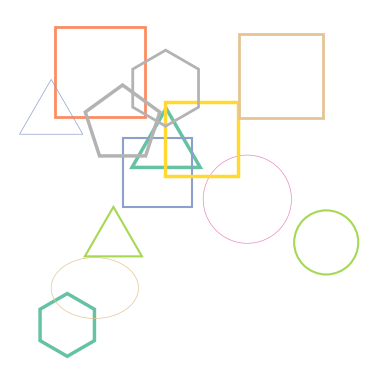[{"shape": "hexagon", "thickness": 2.5, "radius": 0.41, "center": [0.175, 0.156]}, {"shape": "triangle", "thickness": 2.5, "radius": 0.51, "center": [0.431, 0.616]}, {"shape": "square", "thickness": 2, "radius": 0.59, "center": [0.259, 0.814]}, {"shape": "square", "thickness": 1.5, "radius": 0.45, "center": [0.41, 0.551]}, {"shape": "triangle", "thickness": 0.5, "radius": 0.47, "center": [0.133, 0.699]}, {"shape": "circle", "thickness": 0.5, "radius": 0.57, "center": [0.642, 0.483]}, {"shape": "triangle", "thickness": 1.5, "radius": 0.43, "center": [0.295, 0.377]}, {"shape": "circle", "thickness": 1.5, "radius": 0.42, "center": [0.847, 0.37]}, {"shape": "square", "thickness": 2.5, "radius": 0.48, "center": [0.524, 0.639]}, {"shape": "square", "thickness": 2, "radius": 0.55, "center": [0.73, 0.803]}, {"shape": "oval", "thickness": 0.5, "radius": 0.57, "center": [0.246, 0.252]}, {"shape": "pentagon", "thickness": 2.5, "radius": 0.51, "center": [0.318, 0.677]}, {"shape": "hexagon", "thickness": 2, "radius": 0.49, "center": [0.43, 0.771]}]